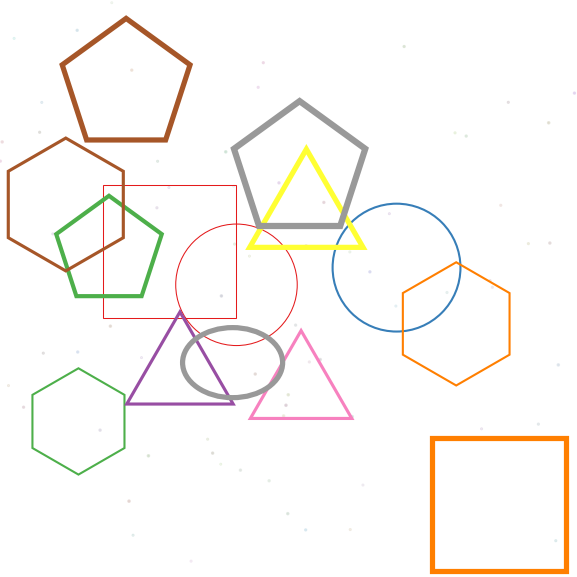[{"shape": "circle", "thickness": 0.5, "radius": 0.53, "center": [0.409, 0.506]}, {"shape": "square", "thickness": 0.5, "radius": 0.58, "center": [0.294, 0.563]}, {"shape": "circle", "thickness": 1, "radius": 0.55, "center": [0.687, 0.536]}, {"shape": "hexagon", "thickness": 1, "radius": 0.46, "center": [0.136, 0.269]}, {"shape": "pentagon", "thickness": 2, "radius": 0.48, "center": [0.189, 0.564]}, {"shape": "triangle", "thickness": 1.5, "radius": 0.53, "center": [0.312, 0.353]}, {"shape": "square", "thickness": 2.5, "radius": 0.58, "center": [0.864, 0.126]}, {"shape": "hexagon", "thickness": 1, "radius": 0.53, "center": [0.79, 0.438]}, {"shape": "triangle", "thickness": 2.5, "radius": 0.57, "center": [0.531, 0.627]}, {"shape": "pentagon", "thickness": 2.5, "radius": 0.58, "center": [0.218, 0.851]}, {"shape": "hexagon", "thickness": 1.5, "radius": 0.57, "center": [0.114, 0.645]}, {"shape": "triangle", "thickness": 1.5, "radius": 0.51, "center": [0.521, 0.325]}, {"shape": "pentagon", "thickness": 3, "radius": 0.6, "center": [0.519, 0.705]}, {"shape": "oval", "thickness": 2.5, "radius": 0.43, "center": [0.403, 0.371]}]